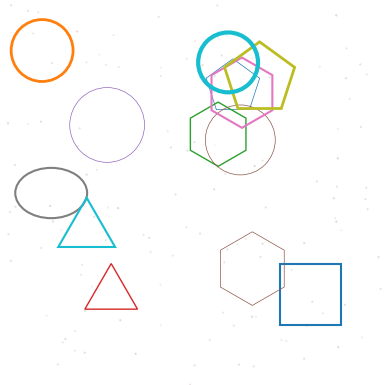[{"shape": "square", "thickness": 1.5, "radius": 0.4, "center": [0.807, 0.235]}, {"shape": "pentagon", "thickness": 0.5, "radius": 0.37, "center": [0.605, 0.774]}, {"shape": "circle", "thickness": 2, "radius": 0.4, "center": [0.109, 0.869]}, {"shape": "hexagon", "thickness": 1, "radius": 0.42, "center": [0.567, 0.651]}, {"shape": "triangle", "thickness": 1, "radius": 0.39, "center": [0.289, 0.236]}, {"shape": "circle", "thickness": 0.5, "radius": 0.49, "center": [0.278, 0.675]}, {"shape": "circle", "thickness": 0.5, "radius": 0.45, "center": [0.624, 0.637]}, {"shape": "hexagon", "thickness": 0.5, "radius": 0.48, "center": [0.655, 0.302]}, {"shape": "hexagon", "thickness": 1.5, "radius": 0.46, "center": [0.628, 0.759]}, {"shape": "oval", "thickness": 1.5, "radius": 0.47, "center": [0.133, 0.499]}, {"shape": "pentagon", "thickness": 2, "radius": 0.48, "center": [0.674, 0.796]}, {"shape": "circle", "thickness": 3, "radius": 0.39, "center": [0.592, 0.838]}, {"shape": "triangle", "thickness": 1.5, "radius": 0.43, "center": [0.225, 0.401]}]